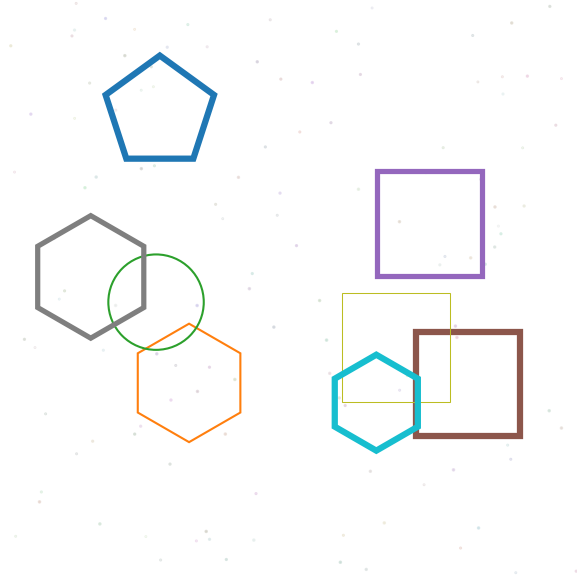[{"shape": "pentagon", "thickness": 3, "radius": 0.49, "center": [0.277, 0.804]}, {"shape": "hexagon", "thickness": 1, "radius": 0.51, "center": [0.327, 0.336]}, {"shape": "circle", "thickness": 1, "radius": 0.41, "center": [0.27, 0.476]}, {"shape": "square", "thickness": 2.5, "radius": 0.46, "center": [0.744, 0.613]}, {"shape": "square", "thickness": 3, "radius": 0.45, "center": [0.81, 0.334]}, {"shape": "hexagon", "thickness": 2.5, "radius": 0.53, "center": [0.157, 0.52]}, {"shape": "square", "thickness": 0.5, "radius": 0.47, "center": [0.686, 0.397]}, {"shape": "hexagon", "thickness": 3, "radius": 0.42, "center": [0.652, 0.302]}]